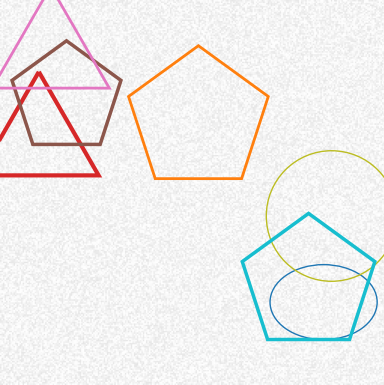[{"shape": "oval", "thickness": 1, "radius": 0.7, "center": [0.841, 0.215]}, {"shape": "pentagon", "thickness": 2, "radius": 0.95, "center": [0.515, 0.69]}, {"shape": "triangle", "thickness": 3, "radius": 0.9, "center": [0.101, 0.634]}, {"shape": "pentagon", "thickness": 2.5, "radius": 0.74, "center": [0.173, 0.745]}, {"shape": "triangle", "thickness": 2, "radius": 0.88, "center": [0.132, 0.859]}, {"shape": "circle", "thickness": 1, "radius": 0.85, "center": [0.861, 0.439]}, {"shape": "pentagon", "thickness": 2.5, "radius": 0.91, "center": [0.801, 0.265]}]